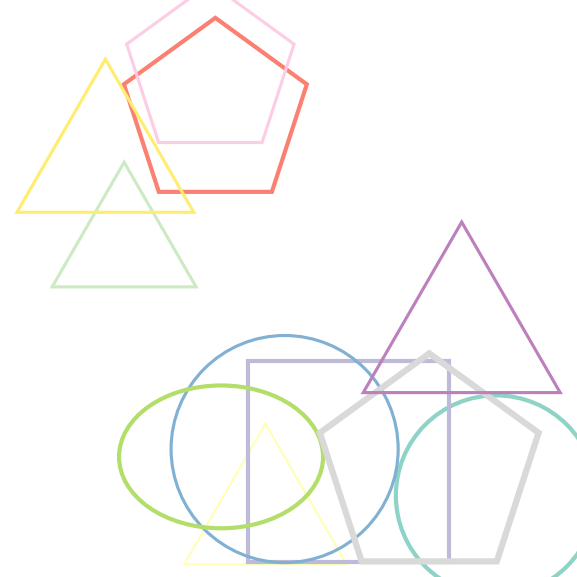[{"shape": "circle", "thickness": 2, "radius": 0.87, "center": [0.859, 0.141]}, {"shape": "triangle", "thickness": 1, "radius": 0.81, "center": [0.46, 0.103]}, {"shape": "square", "thickness": 2, "radius": 0.87, "center": [0.603, 0.2]}, {"shape": "pentagon", "thickness": 2, "radius": 0.83, "center": [0.373, 0.802]}, {"shape": "circle", "thickness": 1.5, "radius": 0.98, "center": [0.493, 0.222]}, {"shape": "oval", "thickness": 2, "radius": 0.88, "center": [0.383, 0.208]}, {"shape": "pentagon", "thickness": 1.5, "radius": 0.76, "center": [0.364, 0.876]}, {"shape": "pentagon", "thickness": 3, "radius": 1.0, "center": [0.743, 0.188]}, {"shape": "triangle", "thickness": 1.5, "radius": 0.98, "center": [0.799, 0.418]}, {"shape": "triangle", "thickness": 1.5, "radius": 0.72, "center": [0.215, 0.574]}, {"shape": "triangle", "thickness": 1.5, "radius": 0.88, "center": [0.182, 0.72]}]